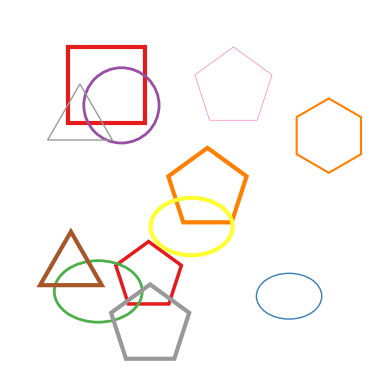[{"shape": "square", "thickness": 3, "radius": 0.5, "center": [0.276, 0.779]}, {"shape": "pentagon", "thickness": 2.5, "radius": 0.45, "center": [0.386, 0.283]}, {"shape": "oval", "thickness": 1, "radius": 0.42, "center": [0.751, 0.231]}, {"shape": "oval", "thickness": 2, "radius": 0.57, "center": [0.255, 0.243]}, {"shape": "circle", "thickness": 2, "radius": 0.49, "center": [0.315, 0.726]}, {"shape": "hexagon", "thickness": 1.5, "radius": 0.48, "center": [0.854, 0.648]}, {"shape": "pentagon", "thickness": 3, "radius": 0.53, "center": [0.539, 0.509]}, {"shape": "oval", "thickness": 3, "radius": 0.53, "center": [0.498, 0.411]}, {"shape": "triangle", "thickness": 3, "radius": 0.46, "center": [0.184, 0.306]}, {"shape": "pentagon", "thickness": 0.5, "radius": 0.53, "center": [0.606, 0.773]}, {"shape": "triangle", "thickness": 1, "radius": 0.49, "center": [0.208, 0.685]}, {"shape": "pentagon", "thickness": 3, "radius": 0.53, "center": [0.39, 0.155]}]